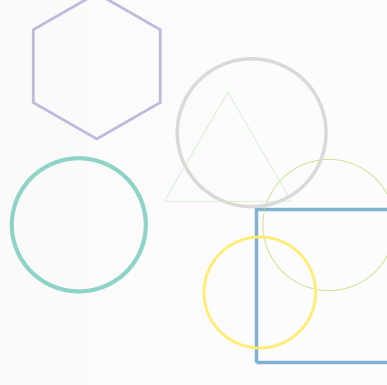[{"shape": "circle", "thickness": 3, "radius": 0.86, "center": [0.203, 0.416]}, {"shape": "hexagon", "thickness": 2, "radius": 0.95, "center": [0.25, 0.828]}, {"shape": "square", "thickness": 2.5, "radius": 0.99, "center": [0.858, 0.258]}, {"shape": "circle", "thickness": 0.5, "radius": 0.85, "center": [0.849, 0.416]}, {"shape": "circle", "thickness": 2.5, "radius": 0.96, "center": [0.649, 0.655]}, {"shape": "triangle", "thickness": 0.5, "radius": 0.95, "center": [0.588, 0.572]}, {"shape": "circle", "thickness": 2, "radius": 0.72, "center": [0.67, 0.24]}]